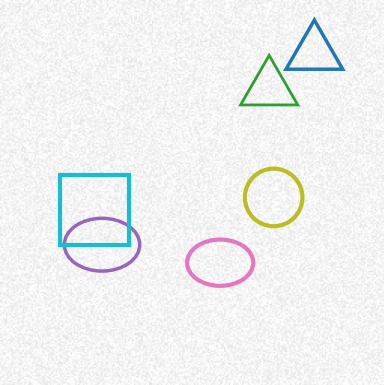[{"shape": "triangle", "thickness": 2.5, "radius": 0.43, "center": [0.817, 0.863]}, {"shape": "triangle", "thickness": 2, "radius": 0.43, "center": [0.699, 0.77]}, {"shape": "oval", "thickness": 2.5, "radius": 0.49, "center": [0.265, 0.364]}, {"shape": "oval", "thickness": 3, "radius": 0.43, "center": [0.572, 0.318]}, {"shape": "circle", "thickness": 3, "radius": 0.37, "center": [0.711, 0.487]}, {"shape": "square", "thickness": 3, "radius": 0.45, "center": [0.245, 0.455]}]